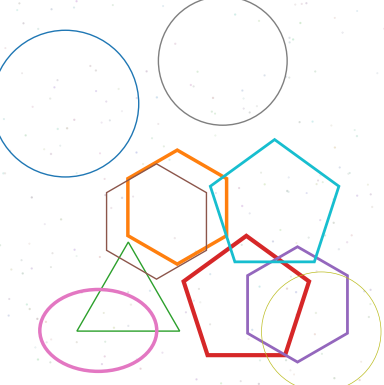[{"shape": "circle", "thickness": 1, "radius": 0.95, "center": [0.17, 0.731]}, {"shape": "hexagon", "thickness": 2.5, "radius": 0.74, "center": [0.46, 0.462]}, {"shape": "triangle", "thickness": 1, "radius": 0.77, "center": [0.333, 0.217]}, {"shape": "pentagon", "thickness": 3, "radius": 0.86, "center": [0.64, 0.216]}, {"shape": "hexagon", "thickness": 2, "radius": 0.75, "center": [0.773, 0.209]}, {"shape": "hexagon", "thickness": 1, "radius": 0.75, "center": [0.407, 0.425]}, {"shape": "oval", "thickness": 2.5, "radius": 0.76, "center": [0.255, 0.142]}, {"shape": "circle", "thickness": 1, "radius": 0.84, "center": [0.579, 0.842]}, {"shape": "circle", "thickness": 0.5, "radius": 0.78, "center": [0.834, 0.138]}, {"shape": "pentagon", "thickness": 2, "radius": 0.88, "center": [0.713, 0.462]}]